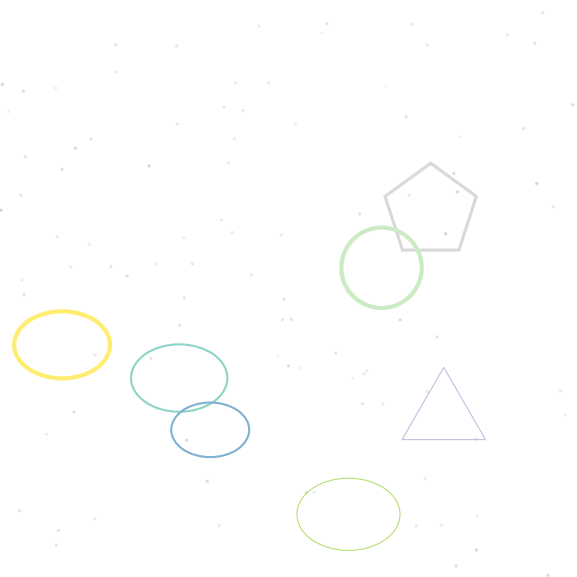[{"shape": "oval", "thickness": 1, "radius": 0.42, "center": [0.31, 0.344]}, {"shape": "triangle", "thickness": 0.5, "radius": 0.42, "center": [0.768, 0.28]}, {"shape": "oval", "thickness": 1, "radius": 0.34, "center": [0.364, 0.255]}, {"shape": "oval", "thickness": 0.5, "radius": 0.45, "center": [0.603, 0.109]}, {"shape": "pentagon", "thickness": 1.5, "radius": 0.42, "center": [0.746, 0.633]}, {"shape": "circle", "thickness": 2, "radius": 0.35, "center": [0.661, 0.535]}, {"shape": "oval", "thickness": 2, "radius": 0.41, "center": [0.108, 0.402]}]